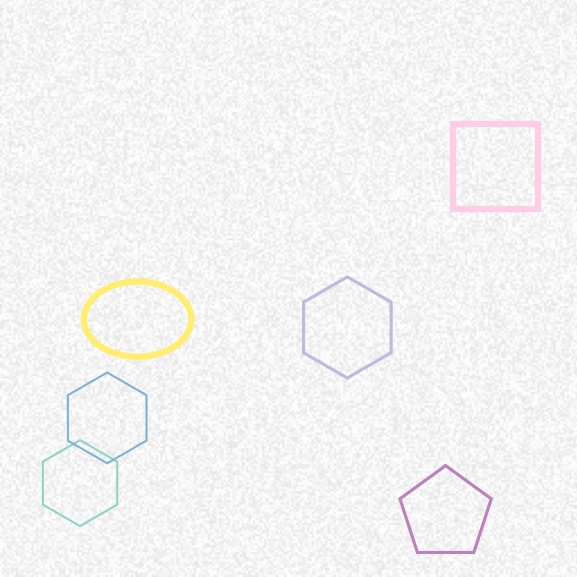[{"shape": "hexagon", "thickness": 1, "radius": 0.37, "center": [0.139, 0.163]}, {"shape": "hexagon", "thickness": 1.5, "radius": 0.44, "center": [0.601, 0.432]}, {"shape": "hexagon", "thickness": 1, "radius": 0.39, "center": [0.186, 0.275]}, {"shape": "square", "thickness": 3, "radius": 0.37, "center": [0.858, 0.711]}, {"shape": "pentagon", "thickness": 1.5, "radius": 0.42, "center": [0.772, 0.11]}, {"shape": "oval", "thickness": 3, "radius": 0.46, "center": [0.238, 0.446]}]